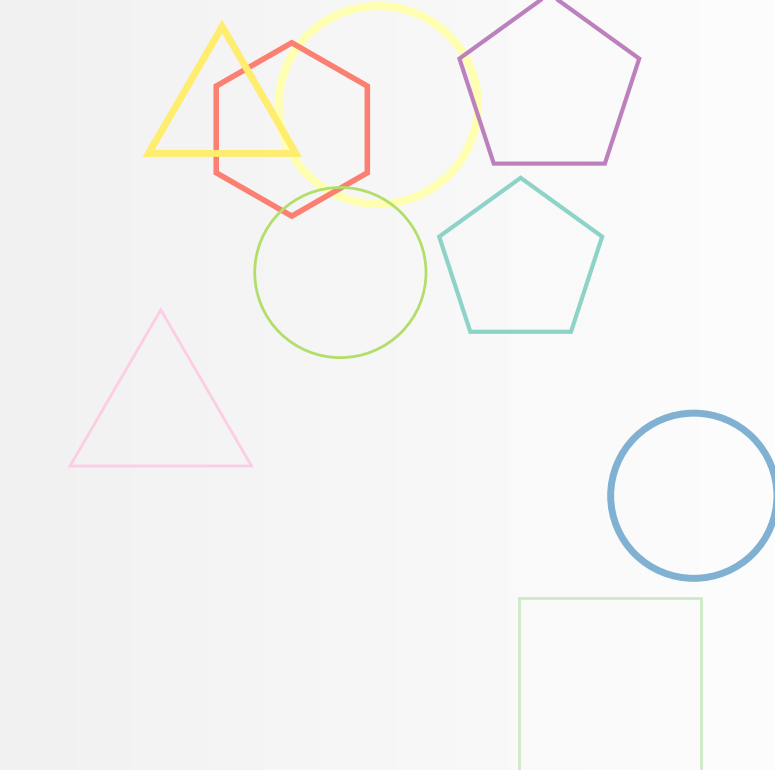[{"shape": "pentagon", "thickness": 1.5, "radius": 0.55, "center": [0.672, 0.659]}, {"shape": "circle", "thickness": 3, "radius": 0.64, "center": [0.488, 0.864]}, {"shape": "hexagon", "thickness": 2, "radius": 0.56, "center": [0.376, 0.832]}, {"shape": "circle", "thickness": 2.5, "radius": 0.54, "center": [0.895, 0.356]}, {"shape": "circle", "thickness": 1, "radius": 0.55, "center": [0.439, 0.646]}, {"shape": "triangle", "thickness": 1, "radius": 0.68, "center": [0.207, 0.462]}, {"shape": "pentagon", "thickness": 1.5, "radius": 0.61, "center": [0.709, 0.886]}, {"shape": "square", "thickness": 1, "radius": 0.59, "center": [0.787, 0.106]}, {"shape": "triangle", "thickness": 2.5, "radius": 0.55, "center": [0.287, 0.856]}]